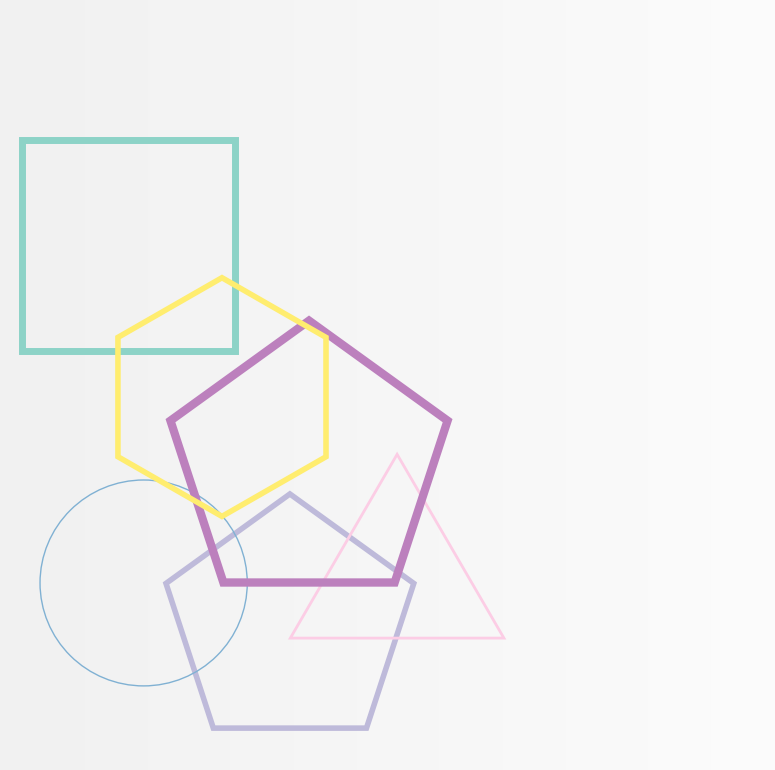[{"shape": "square", "thickness": 2.5, "radius": 0.69, "center": [0.166, 0.681]}, {"shape": "pentagon", "thickness": 2, "radius": 0.84, "center": [0.374, 0.19]}, {"shape": "circle", "thickness": 0.5, "radius": 0.67, "center": [0.185, 0.243]}, {"shape": "triangle", "thickness": 1, "radius": 0.8, "center": [0.512, 0.251]}, {"shape": "pentagon", "thickness": 3, "radius": 0.94, "center": [0.399, 0.396]}, {"shape": "hexagon", "thickness": 2, "radius": 0.77, "center": [0.286, 0.484]}]